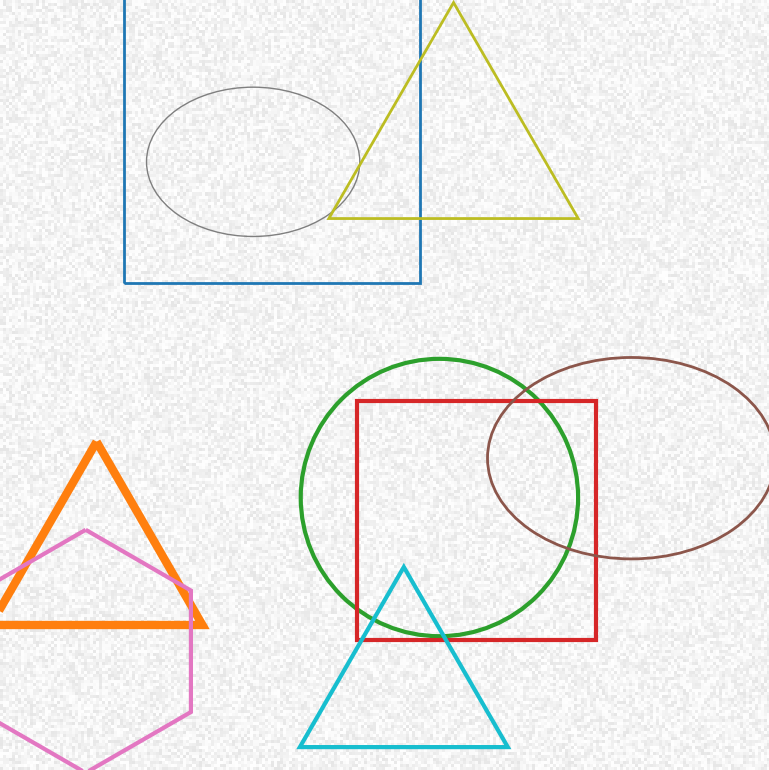[{"shape": "square", "thickness": 1, "radius": 0.96, "center": [0.354, 0.825]}, {"shape": "triangle", "thickness": 3, "radius": 0.79, "center": [0.125, 0.268]}, {"shape": "circle", "thickness": 1.5, "radius": 0.9, "center": [0.571, 0.354]}, {"shape": "square", "thickness": 1.5, "radius": 0.78, "center": [0.619, 0.324]}, {"shape": "oval", "thickness": 1, "radius": 0.93, "center": [0.82, 0.405]}, {"shape": "hexagon", "thickness": 1.5, "radius": 0.79, "center": [0.111, 0.154]}, {"shape": "oval", "thickness": 0.5, "radius": 0.69, "center": [0.329, 0.79]}, {"shape": "triangle", "thickness": 1, "radius": 0.94, "center": [0.589, 0.81]}, {"shape": "triangle", "thickness": 1.5, "radius": 0.78, "center": [0.524, 0.108]}]